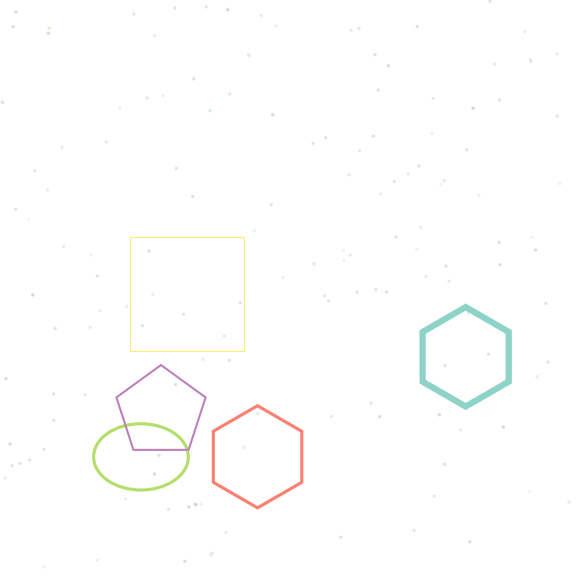[{"shape": "hexagon", "thickness": 3, "radius": 0.43, "center": [0.806, 0.381]}, {"shape": "hexagon", "thickness": 1.5, "radius": 0.44, "center": [0.446, 0.208]}, {"shape": "oval", "thickness": 1.5, "radius": 0.41, "center": [0.244, 0.208]}, {"shape": "pentagon", "thickness": 1, "radius": 0.41, "center": [0.279, 0.286]}, {"shape": "square", "thickness": 0.5, "radius": 0.49, "center": [0.324, 0.49]}]